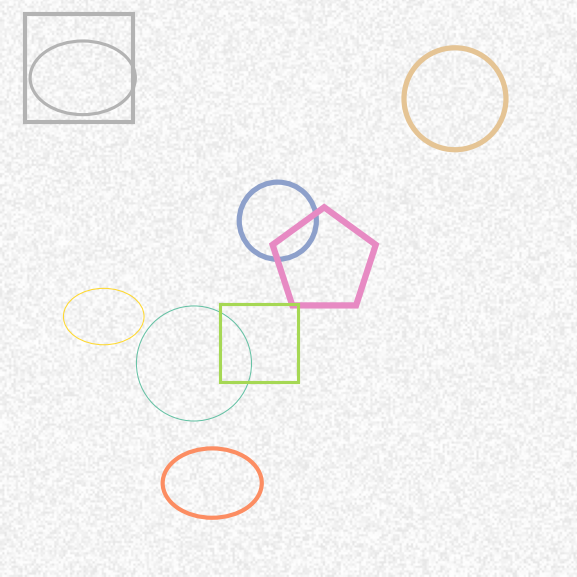[{"shape": "circle", "thickness": 0.5, "radius": 0.5, "center": [0.336, 0.37]}, {"shape": "oval", "thickness": 2, "radius": 0.43, "center": [0.367, 0.163]}, {"shape": "circle", "thickness": 2.5, "radius": 0.33, "center": [0.481, 0.617]}, {"shape": "pentagon", "thickness": 3, "radius": 0.47, "center": [0.561, 0.546]}, {"shape": "square", "thickness": 1.5, "radius": 0.34, "center": [0.448, 0.405]}, {"shape": "oval", "thickness": 0.5, "radius": 0.35, "center": [0.18, 0.451]}, {"shape": "circle", "thickness": 2.5, "radius": 0.44, "center": [0.788, 0.828]}, {"shape": "square", "thickness": 2, "radius": 0.47, "center": [0.137, 0.882]}, {"shape": "oval", "thickness": 1.5, "radius": 0.46, "center": [0.143, 0.864]}]